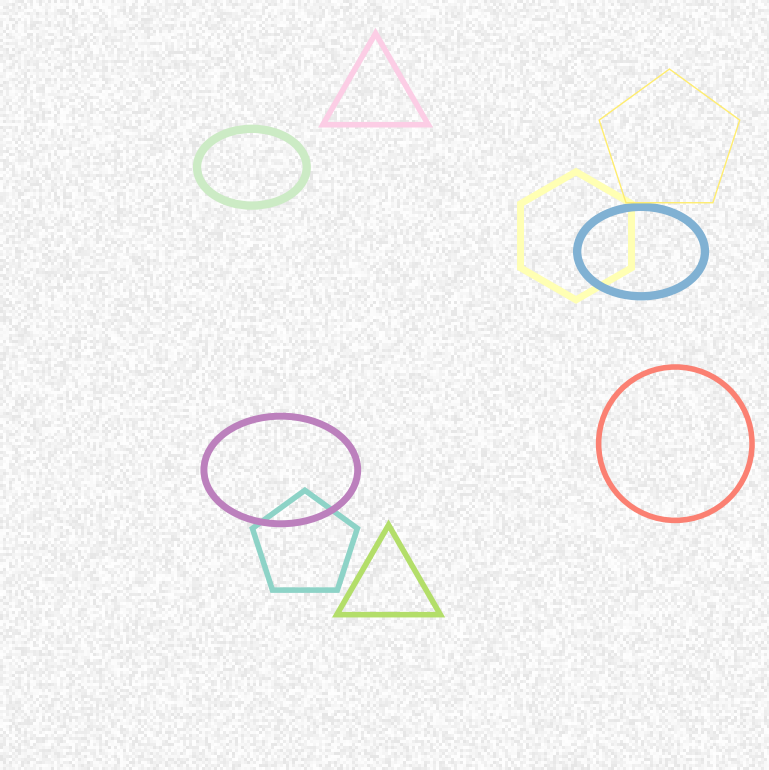[{"shape": "pentagon", "thickness": 2, "radius": 0.36, "center": [0.396, 0.292]}, {"shape": "hexagon", "thickness": 2.5, "radius": 0.42, "center": [0.748, 0.694]}, {"shape": "circle", "thickness": 2, "radius": 0.5, "center": [0.877, 0.424]}, {"shape": "oval", "thickness": 3, "radius": 0.41, "center": [0.833, 0.673]}, {"shape": "triangle", "thickness": 2, "radius": 0.39, "center": [0.505, 0.241]}, {"shape": "triangle", "thickness": 2, "radius": 0.4, "center": [0.488, 0.878]}, {"shape": "oval", "thickness": 2.5, "radius": 0.5, "center": [0.365, 0.39]}, {"shape": "oval", "thickness": 3, "radius": 0.36, "center": [0.327, 0.783]}, {"shape": "pentagon", "thickness": 0.5, "radius": 0.48, "center": [0.869, 0.814]}]